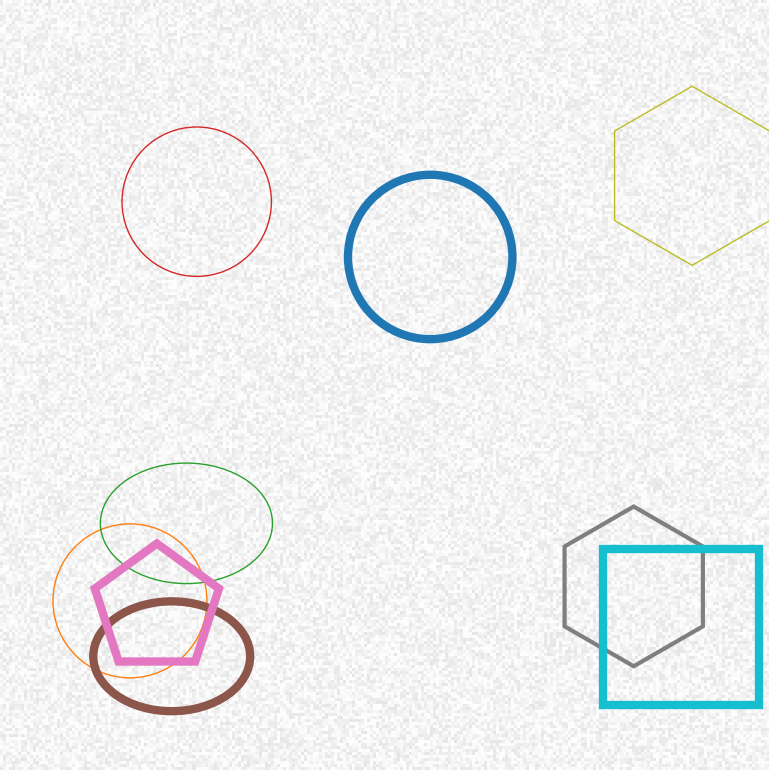[{"shape": "circle", "thickness": 3, "radius": 0.53, "center": [0.559, 0.666]}, {"shape": "circle", "thickness": 0.5, "radius": 0.5, "center": [0.169, 0.22]}, {"shape": "oval", "thickness": 0.5, "radius": 0.56, "center": [0.242, 0.32]}, {"shape": "circle", "thickness": 0.5, "radius": 0.49, "center": [0.255, 0.738]}, {"shape": "oval", "thickness": 3, "radius": 0.51, "center": [0.223, 0.148]}, {"shape": "pentagon", "thickness": 3, "radius": 0.42, "center": [0.204, 0.209]}, {"shape": "hexagon", "thickness": 1.5, "radius": 0.52, "center": [0.823, 0.238]}, {"shape": "hexagon", "thickness": 0.5, "radius": 0.58, "center": [0.899, 0.772]}, {"shape": "square", "thickness": 3, "radius": 0.5, "center": [0.884, 0.186]}]